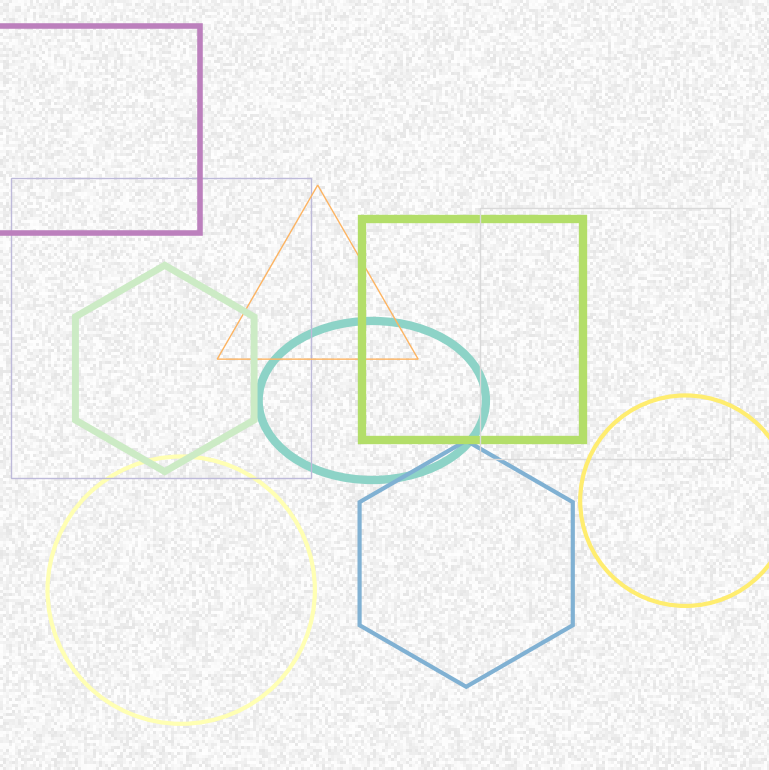[{"shape": "oval", "thickness": 3, "radius": 0.74, "center": [0.483, 0.48]}, {"shape": "circle", "thickness": 1.5, "radius": 0.87, "center": [0.235, 0.234]}, {"shape": "square", "thickness": 0.5, "radius": 0.97, "center": [0.209, 0.574]}, {"shape": "hexagon", "thickness": 1.5, "radius": 0.8, "center": [0.605, 0.268]}, {"shape": "triangle", "thickness": 0.5, "radius": 0.75, "center": [0.413, 0.609]}, {"shape": "square", "thickness": 3, "radius": 0.72, "center": [0.614, 0.572]}, {"shape": "square", "thickness": 0.5, "radius": 0.81, "center": [0.785, 0.567]}, {"shape": "square", "thickness": 2, "radius": 0.67, "center": [0.126, 0.832]}, {"shape": "hexagon", "thickness": 2.5, "radius": 0.67, "center": [0.214, 0.522]}, {"shape": "circle", "thickness": 1.5, "radius": 0.68, "center": [0.89, 0.35]}]